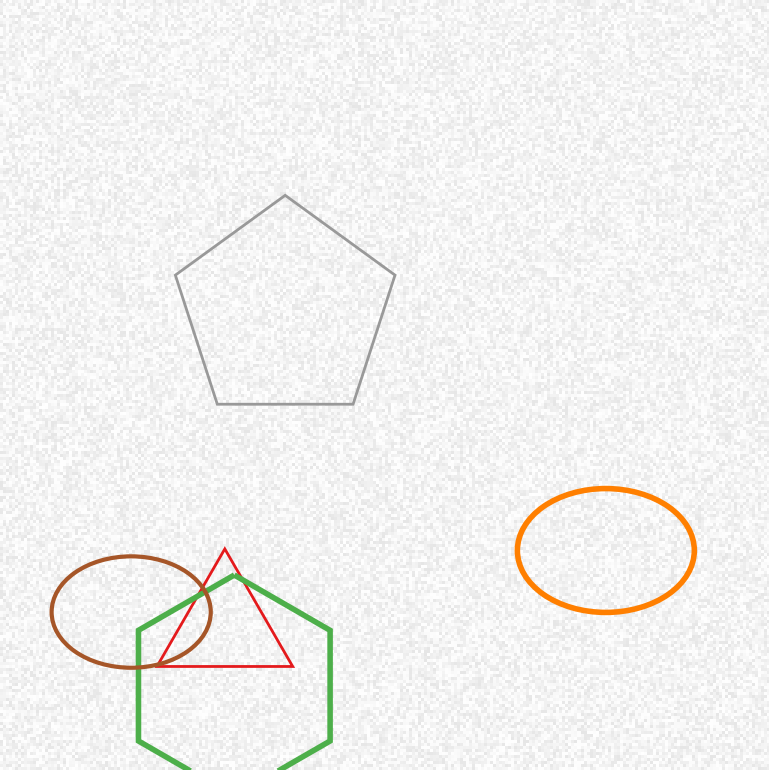[{"shape": "triangle", "thickness": 1, "radius": 0.51, "center": [0.292, 0.185]}, {"shape": "hexagon", "thickness": 2, "radius": 0.72, "center": [0.304, 0.11]}, {"shape": "oval", "thickness": 2, "radius": 0.57, "center": [0.787, 0.285]}, {"shape": "oval", "thickness": 1.5, "radius": 0.52, "center": [0.17, 0.205]}, {"shape": "pentagon", "thickness": 1, "radius": 0.75, "center": [0.37, 0.596]}]